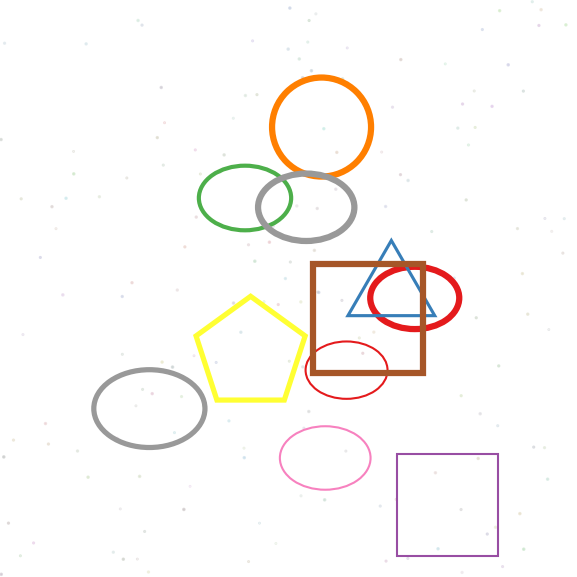[{"shape": "oval", "thickness": 1, "radius": 0.35, "center": [0.6, 0.358]}, {"shape": "oval", "thickness": 3, "radius": 0.39, "center": [0.718, 0.483]}, {"shape": "triangle", "thickness": 1.5, "radius": 0.43, "center": [0.678, 0.496]}, {"shape": "oval", "thickness": 2, "radius": 0.4, "center": [0.424, 0.656]}, {"shape": "square", "thickness": 1, "radius": 0.44, "center": [0.775, 0.125]}, {"shape": "circle", "thickness": 3, "radius": 0.43, "center": [0.557, 0.779]}, {"shape": "pentagon", "thickness": 2.5, "radius": 0.5, "center": [0.434, 0.387]}, {"shape": "square", "thickness": 3, "radius": 0.47, "center": [0.637, 0.448]}, {"shape": "oval", "thickness": 1, "radius": 0.39, "center": [0.563, 0.206]}, {"shape": "oval", "thickness": 2.5, "radius": 0.48, "center": [0.259, 0.292]}, {"shape": "oval", "thickness": 3, "radius": 0.42, "center": [0.53, 0.64]}]